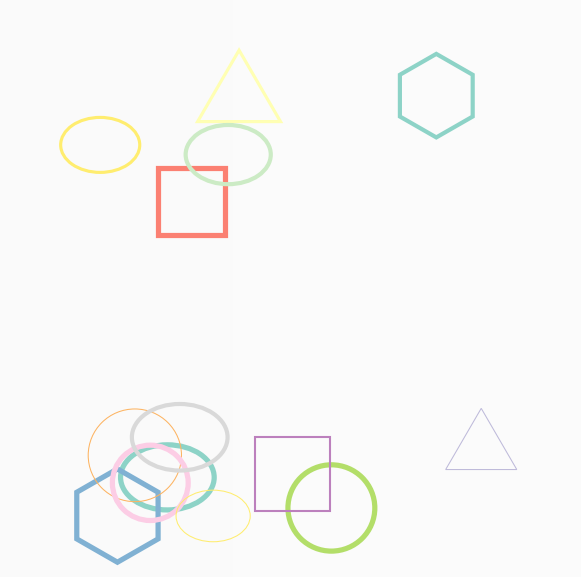[{"shape": "oval", "thickness": 2.5, "radius": 0.4, "center": [0.288, 0.173]}, {"shape": "hexagon", "thickness": 2, "radius": 0.36, "center": [0.751, 0.834]}, {"shape": "triangle", "thickness": 1.5, "radius": 0.41, "center": [0.411, 0.83]}, {"shape": "triangle", "thickness": 0.5, "radius": 0.35, "center": [0.828, 0.221]}, {"shape": "square", "thickness": 2.5, "radius": 0.29, "center": [0.329, 0.65]}, {"shape": "hexagon", "thickness": 2.5, "radius": 0.4, "center": [0.202, 0.106]}, {"shape": "circle", "thickness": 0.5, "radius": 0.4, "center": [0.232, 0.211]}, {"shape": "circle", "thickness": 2.5, "radius": 0.37, "center": [0.57, 0.12]}, {"shape": "circle", "thickness": 2.5, "radius": 0.33, "center": [0.259, 0.163]}, {"shape": "oval", "thickness": 2, "radius": 0.41, "center": [0.309, 0.242]}, {"shape": "square", "thickness": 1, "radius": 0.32, "center": [0.503, 0.178]}, {"shape": "oval", "thickness": 2, "radius": 0.37, "center": [0.393, 0.731]}, {"shape": "oval", "thickness": 0.5, "radius": 0.32, "center": [0.367, 0.106]}, {"shape": "oval", "thickness": 1.5, "radius": 0.34, "center": [0.172, 0.748]}]